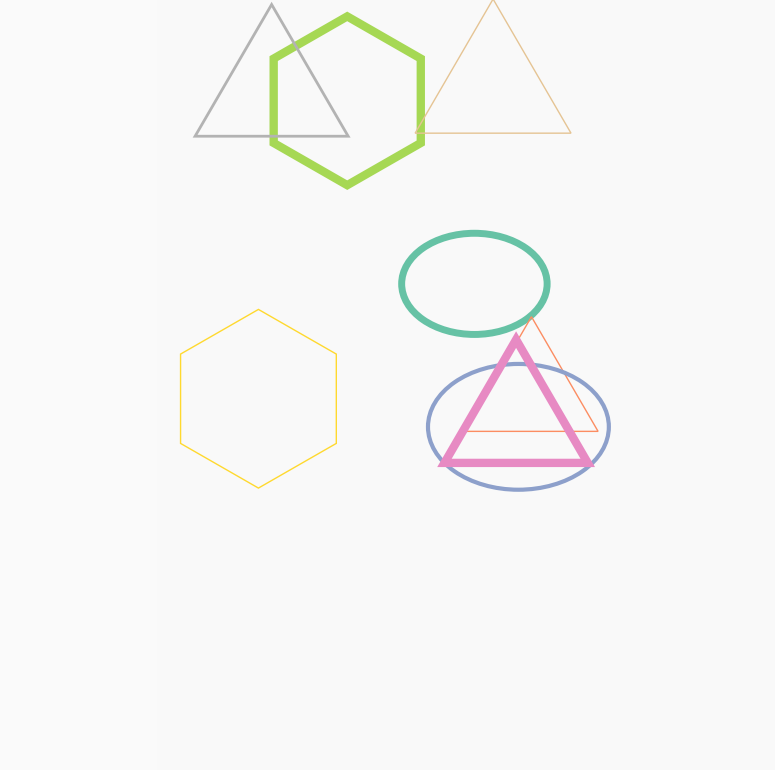[{"shape": "oval", "thickness": 2.5, "radius": 0.47, "center": [0.612, 0.631]}, {"shape": "triangle", "thickness": 0.5, "radius": 0.5, "center": [0.686, 0.489]}, {"shape": "oval", "thickness": 1.5, "radius": 0.58, "center": [0.669, 0.446]}, {"shape": "triangle", "thickness": 3, "radius": 0.53, "center": [0.666, 0.452]}, {"shape": "hexagon", "thickness": 3, "radius": 0.55, "center": [0.448, 0.869]}, {"shape": "hexagon", "thickness": 0.5, "radius": 0.58, "center": [0.333, 0.482]}, {"shape": "triangle", "thickness": 0.5, "radius": 0.58, "center": [0.636, 0.885]}, {"shape": "triangle", "thickness": 1, "radius": 0.57, "center": [0.35, 0.88]}]